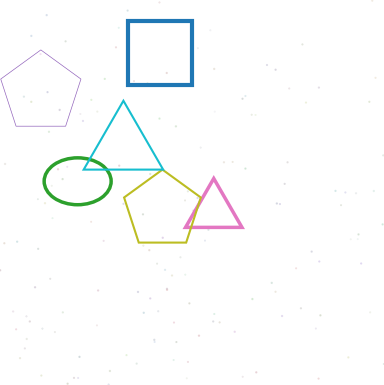[{"shape": "square", "thickness": 3, "radius": 0.41, "center": [0.415, 0.862]}, {"shape": "oval", "thickness": 2.5, "radius": 0.43, "center": [0.202, 0.529]}, {"shape": "pentagon", "thickness": 0.5, "radius": 0.55, "center": [0.106, 0.761]}, {"shape": "triangle", "thickness": 2.5, "radius": 0.42, "center": [0.555, 0.452]}, {"shape": "pentagon", "thickness": 1.5, "radius": 0.52, "center": [0.422, 0.455]}, {"shape": "triangle", "thickness": 1.5, "radius": 0.6, "center": [0.321, 0.619]}]